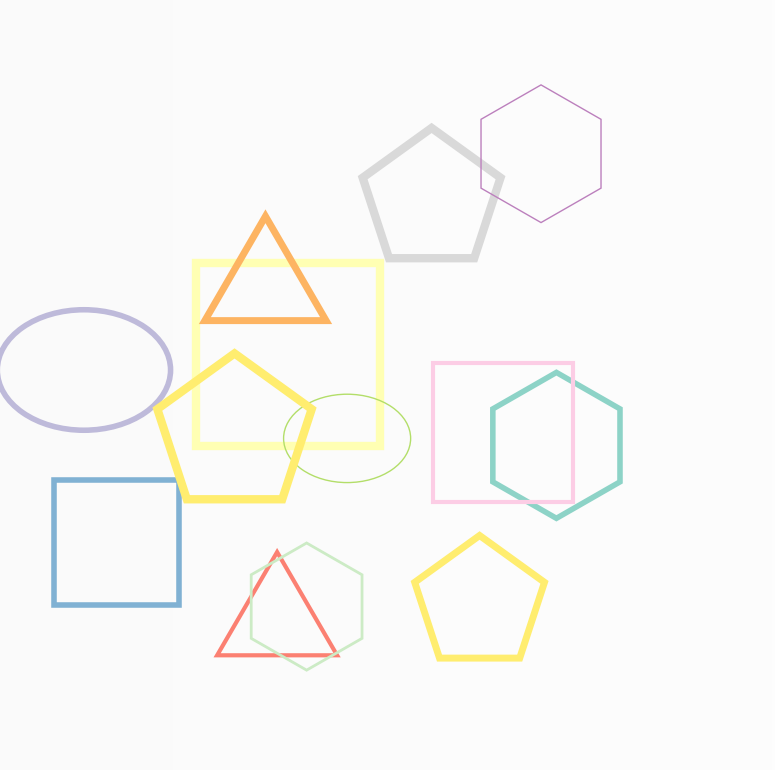[{"shape": "hexagon", "thickness": 2, "radius": 0.47, "center": [0.718, 0.422]}, {"shape": "square", "thickness": 3, "radius": 0.59, "center": [0.372, 0.54]}, {"shape": "oval", "thickness": 2, "radius": 0.56, "center": [0.108, 0.519]}, {"shape": "triangle", "thickness": 1.5, "radius": 0.45, "center": [0.358, 0.194]}, {"shape": "square", "thickness": 2, "radius": 0.4, "center": [0.15, 0.296]}, {"shape": "triangle", "thickness": 2.5, "radius": 0.45, "center": [0.343, 0.629]}, {"shape": "oval", "thickness": 0.5, "radius": 0.41, "center": [0.448, 0.431]}, {"shape": "square", "thickness": 1.5, "radius": 0.45, "center": [0.649, 0.438]}, {"shape": "pentagon", "thickness": 3, "radius": 0.47, "center": [0.557, 0.74]}, {"shape": "hexagon", "thickness": 0.5, "radius": 0.45, "center": [0.698, 0.8]}, {"shape": "hexagon", "thickness": 1, "radius": 0.41, "center": [0.396, 0.212]}, {"shape": "pentagon", "thickness": 3, "radius": 0.52, "center": [0.303, 0.436]}, {"shape": "pentagon", "thickness": 2.5, "radius": 0.44, "center": [0.619, 0.217]}]